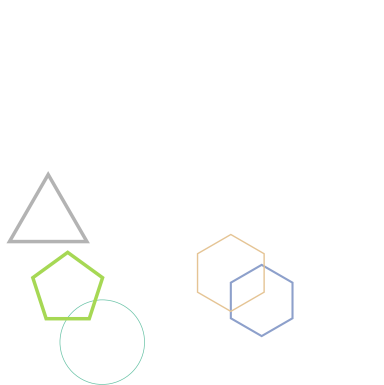[{"shape": "circle", "thickness": 0.5, "radius": 0.55, "center": [0.266, 0.111]}, {"shape": "hexagon", "thickness": 1.5, "radius": 0.46, "center": [0.68, 0.22]}, {"shape": "pentagon", "thickness": 2.5, "radius": 0.48, "center": [0.176, 0.249]}, {"shape": "hexagon", "thickness": 1, "radius": 0.5, "center": [0.6, 0.291]}, {"shape": "triangle", "thickness": 2.5, "radius": 0.58, "center": [0.125, 0.431]}]